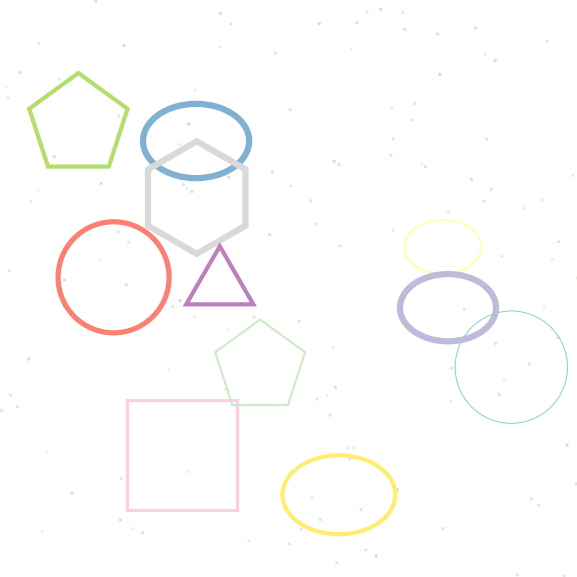[{"shape": "circle", "thickness": 0.5, "radius": 0.49, "center": [0.885, 0.363]}, {"shape": "oval", "thickness": 1, "radius": 0.33, "center": [0.767, 0.571]}, {"shape": "oval", "thickness": 3, "radius": 0.42, "center": [0.776, 0.466]}, {"shape": "circle", "thickness": 2.5, "radius": 0.48, "center": [0.197, 0.519]}, {"shape": "oval", "thickness": 3, "radius": 0.46, "center": [0.34, 0.755]}, {"shape": "pentagon", "thickness": 2, "radius": 0.45, "center": [0.136, 0.783]}, {"shape": "square", "thickness": 1.5, "radius": 0.48, "center": [0.315, 0.211]}, {"shape": "hexagon", "thickness": 3, "radius": 0.49, "center": [0.341, 0.657]}, {"shape": "triangle", "thickness": 2, "radius": 0.34, "center": [0.381, 0.506]}, {"shape": "pentagon", "thickness": 1, "radius": 0.41, "center": [0.45, 0.364]}, {"shape": "oval", "thickness": 2, "radius": 0.49, "center": [0.587, 0.142]}]